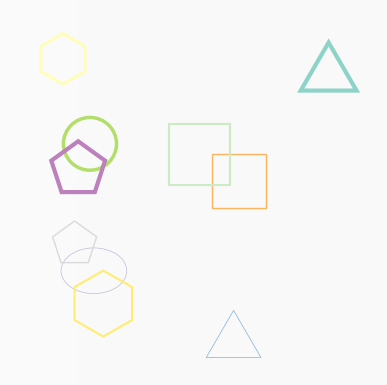[{"shape": "triangle", "thickness": 3, "radius": 0.42, "center": [0.848, 0.806]}, {"shape": "hexagon", "thickness": 2, "radius": 0.33, "center": [0.162, 0.847]}, {"shape": "oval", "thickness": 0.5, "radius": 0.42, "center": [0.242, 0.297]}, {"shape": "triangle", "thickness": 0.5, "radius": 0.41, "center": [0.603, 0.112]}, {"shape": "square", "thickness": 1, "radius": 0.35, "center": [0.617, 0.529]}, {"shape": "circle", "thickness": 2.5, "radius": 0.34, "center": [0.232, 0.626]}, {"shape": "pentagon", "thickness": 1, "radius": 0.3, "center": [0.193, 0.366]}, {"shape": "pentagon", "thickness": 3, "radius": 0.36, "center": [0.202, 0.56]}, {"shape": "square", "thickness": 1.5, "radius": 0.39, "center": [0.515, 0.599]}, {"shape": "hexagon", "thickness": 1.5, "radius": 0.43, "center": [0.266, 0.212]}]